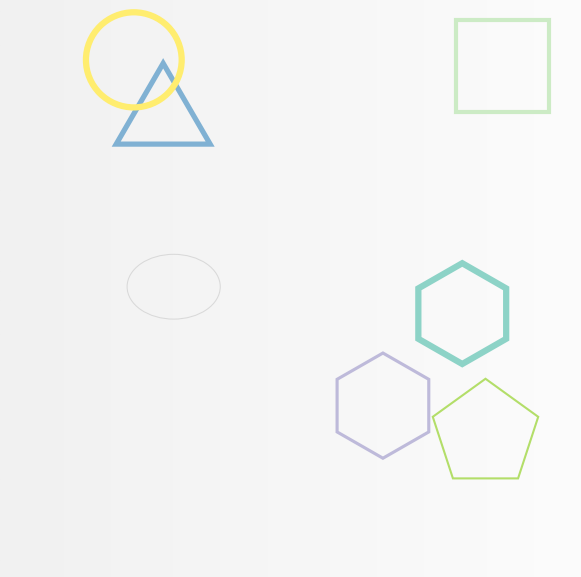[{"shape": "hexagon", "thickness": 3, "radius": 0.44, "center": [0.795, 0.456]}, {"shape": "hexagon", "thickness": 1.5, "radius": 0.46, "center": [0.659, 0.297]}, {"shape": "triangle", "thickness": 2.5, "radius": 0.47, "center": [0.281, 0.796]}, {"shape": "pentagon", "thickness": 1, "radius": 0.48, "center": [0.835, 0.248]}, {"shape": "oval", "thickness": 0.5, "radius": 0.4, "center": [0.299, 0.503]}, {"shape": "square", "thickness": 2, "radius": 0.4, "center": [0.864, 0.886]}, {"shape": "circle", "thickness": 3, "radius": 0.41, "center": [0.23, 0.896]}]